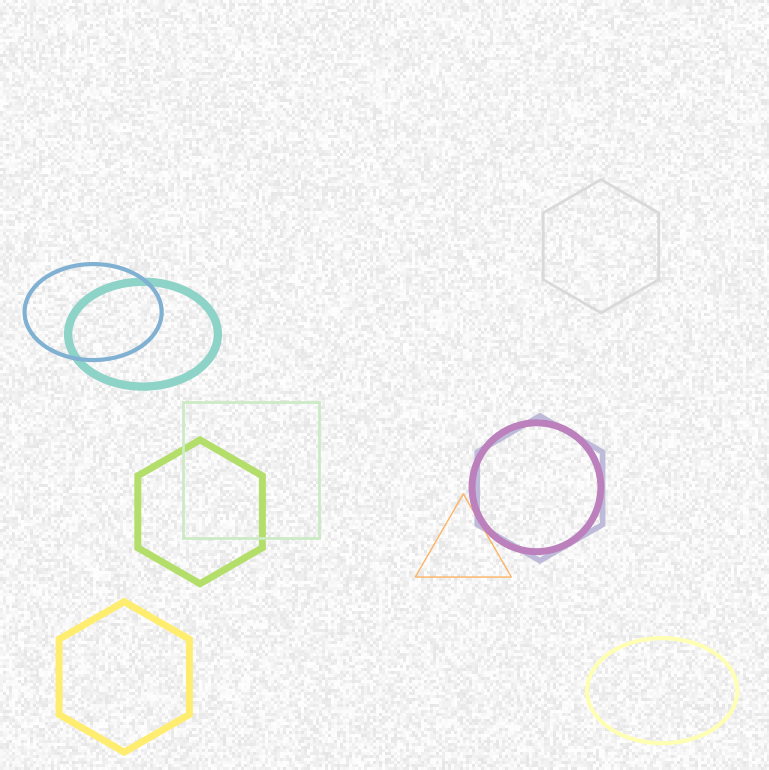[{"shape": "oval", "thickness": 3, "radius": 0.49, "center": [0.186, 0.566]}, {"shape": "oval", "thickness": 1.5, "radius": 0.49, "center": [0.86, 0.103]}, {"shape": "hexagon", "thickness": 2, "radius": 0.47, "center": [0.701, 0.366]}, {"shape": "oval", "thickness": 1.5, "radius": 0.45, "center": [0.121, 0.595]}, {"shape": "triangle", "thickness": 0.5, "radius": 0.36, "center": [0.602, 0.287]}, {"shape": "hexagon", "thickness": 2.5, "radius": 0.47, "center": [0.26, 0.335]}, {"shape": "hexagon", "thickness": 1, "radius": 0.43, "center": [0.78, 0.68]}, {"shape": "circle", "thickness": 2.5, "radius": 0.42, "center": [0.697, 0.367]}, {"shape": "square", "thickness": 1, "radius": 0.44, "center": [0.326, 0.39]}, {"shape": "hexagon", "thickness": 2.5, "radius": 0.49, "center": [0.161, 0.121]}]